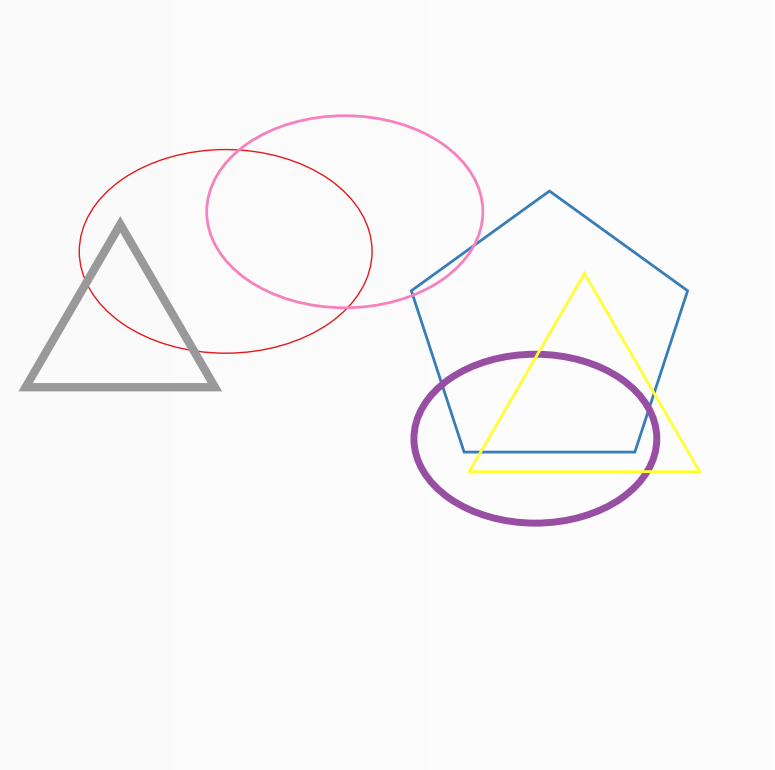[{"shape": "oval", "thickness": 0.5, "radius": 0.94, "center": [0.291, 0.674]}, {"shape": "pentagon", "thickness": 1, "radius": 0.94, "center": [0.709, 0.564]}, {"shape": "oval", "thickness": 2.5, "radius": 0.78, "center": [0.691, 0.43]}, {"shape": "triangle", "thickness": 1, "radius": 0.86, "center": [0.754, 0.473]}, {"shape": "oval", "thickness": 1, "radius": 0.89, "center": [0.445, 0.725]}, {"shape": "triangle", "thickness": 3, "radius": 0.71, "center": [0.155, 0.568]}]